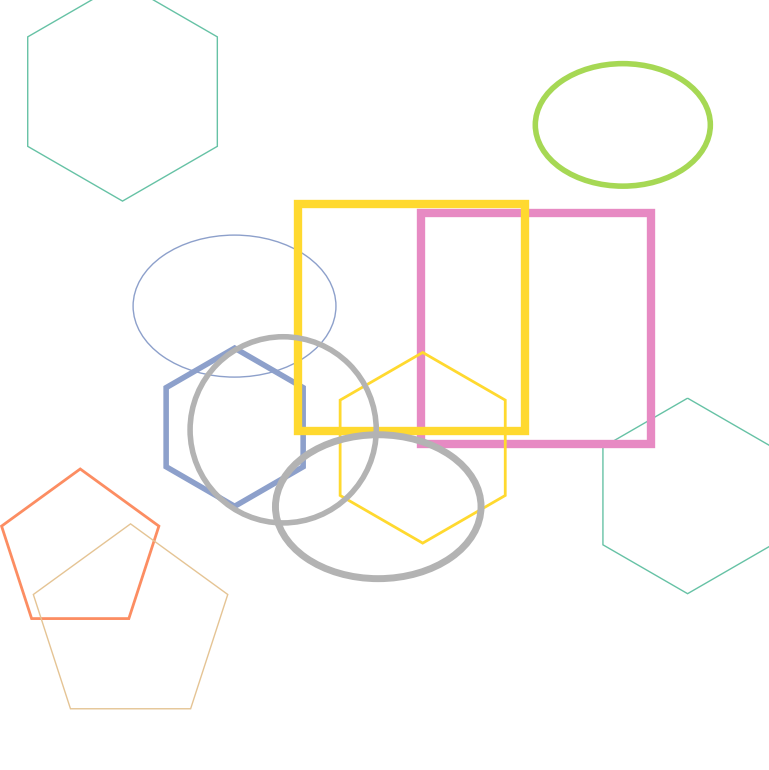[{"shape": "hexagon", "thickness": 0.5, "radius": 0.71, "center": [0.159, 0.881]}, {"shape": "hexagon", "thickness": 0.5, "radius": 0.63, "center": [0.893, 0.356]}, {"shape": "pentagon", "thickness": 1, "radius": 0.54, "center": [0.104, 0.284]}, {"shape": "oval", "thickness": 0.5, "radius": 0.66, "center": [0.305, 0.602]}, {"shape": "hexagon", "thickness": 2, "radius": 0.51, "center": [0.305, 0.445]}, {"shape": "square", "thickness": 3, "radius": 0.75, "center": [0.696, 0.573]}, {"shape": "oval", "thickness": 2, "radius": 0.57, "center": [0.809, 0.838]}, {"shape": "hexagon", "thickness": 1, "radius": 0.62, "center": [0.549, 0.418]}, {"shape": "square", "thickness": 3, "radius": 0.74, "center": [0.534, 0.587]}, {"shape": "pentagon", "thickness": 0.5, "radius": 0.66, "center": [0.17, 0.187]}, {"shape": "circle", "thickness": 2, "radius": 0.6, "center": [0.368, 0.442]}, {"shape": "oval", "thickness": 2.5, "radius": 0.67, "center": [0.491, 0.342]}]